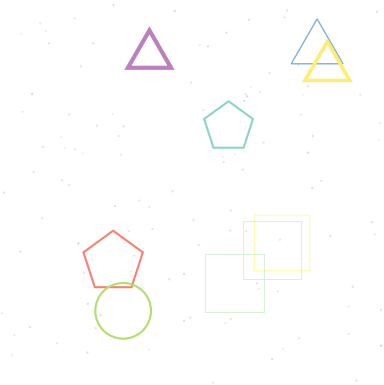[{"shape": "pentagon", "thickness": 1.5, "radius": 0.33, "center": [0.594, 0.67]}, {"shape": "square", "thickness": 1, "radius": 0.36, "center": [0.731, 0.37]}, {"shape": "pentagon", "thickness": 1.5, "radius": 0.41, "center": [0.294, 0.32]}, {"shape": "triangle", "thickness": 1, "radius": 0.39, "center": [0.824, 0.873]}, {"shape": "circle", "thickness": 1.5, "radius": 0.36, "center": [0.32, 0.193]}, {"shape": "square", "thickness": 0.5, "radius": 0.38, "center": [0.706, 0.351]}, {"shape": "triangle", "thickness": 3, "radius": 0.32, "center": [0.388, 0.856]}, {"shape": "square", "thickness": 0.5, "radius": 0.38, "center": [0.61, 0.265]}, {"shape": "triangle", "thickness": 2.5, "radius": 0.34, "center": [0.85, 0.825]}]